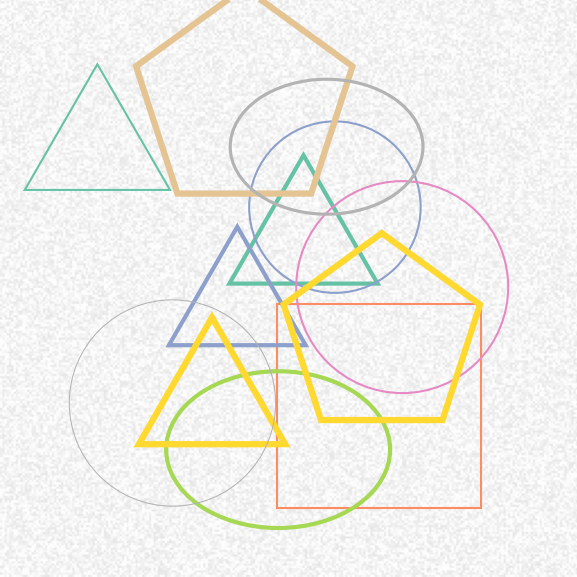[{"shape": "triangle", "thickness": 1, "radius": 0.73, "center": [0.169, 0.743]}, {"shape": "triangle", "thickness": 2, "radius": 0.74, "center": [0.526, 0.582]}, {"shape": "square", "thickness": 1, "radius": 0.88, "center": [0.656, 0.296]}, {"shape": "triangle", "thickness": 2, "radius": 0.68, "center": [0.411, 0.47]}, {"shape": "circle", "thickness": 1, "radius": 0.74, "center": [0.58, 0.64]}, {"shape": "circle", "thickness": 1, "radius": 0.92, "center": [0.696, 0.502]}, {"shape": "oval", "thickness": 2, "radius": 0.97, "center": [0.482, 0.221]}, {"shape": "triangle", "thickness": 3, "radius": 0.73, "center": [0.367, 0.303]}, {"shape": "pentagon", "thickness": 3, "radius": 0.89, "center": [0.661, 0.417]}, {"shape": "pentagon", "thickness": 3, "radius": 0.99, "center": [0.423, 0.823]}, {"shape": "circle", "thickness": 0.5, "radius": 0.89, "center": [0.299, 0.301]}, {"shape": "oval", "thickness": 1.5, "radius": 0.83, "center": [0.566, 0.745]}]